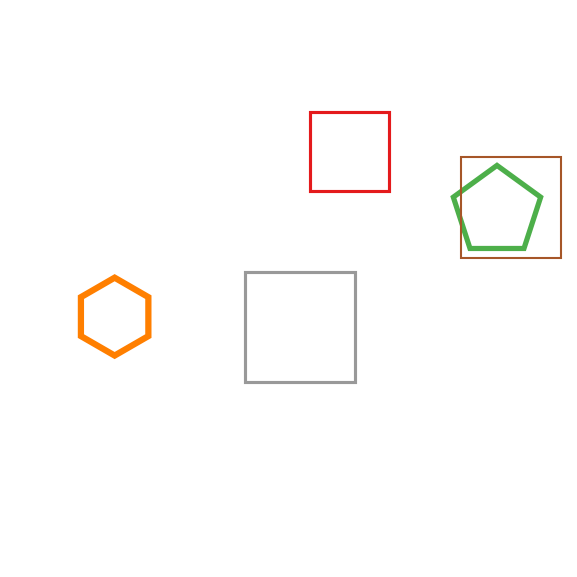[{"shape": "square", "thickness": 1.5, "radius": 0.34, "center": [0.605, 0.737]}, {"shape": "pentagon", "thickness": 2.5, "radius": 0.4, "center": [0.861, 0.633]}, {"shape": "hexagon", "thickness": 3, "radius": 0.34, "center": [0.199, 0.451]}, {"shape": "square", "thickness": 1, "radius": 0.44, "center": [0.885, 0.64]}, {"shape": "square", "thickness": 1.5, "radius": 0.48, "center": [0.519, 0.433]}]